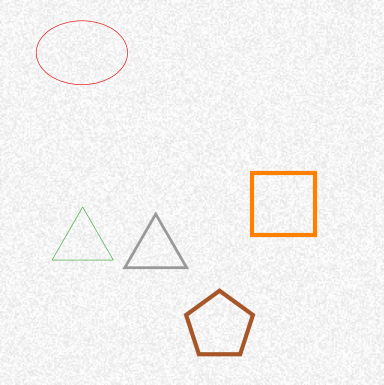[{"shape": "oval", "thickness": 0.5, "radius": 0.59, "center": [0.213, 0.863]}, {"shape": "triangle", "thickness": 0.5, "radius": 0.46, "center": [0.215, 0.37]}, {"shape": "square", "thickness": 3, "radius": 0.41, "center": [0.737, 0.47]}, {"shape": "pentagon", "thickness": 3, "radius": 0.46, "center": [0.57, 0.154]}, {"shape": "triangle", "thickness": 2, "radius": 0.46, "center": [0.405, 0.351]}]